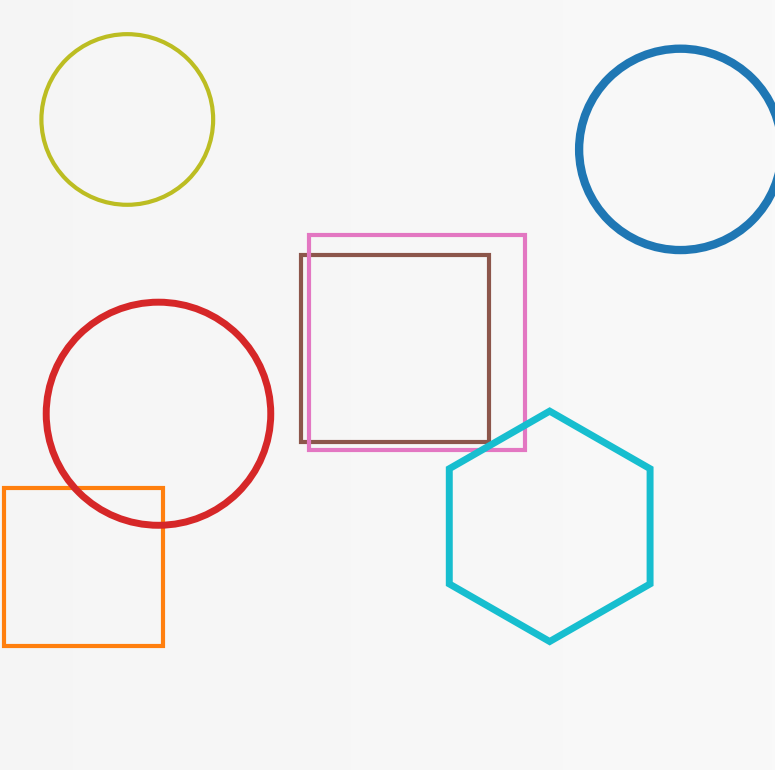[{"shape": "circle", "thickness": 3, "radius": 0.65, "center": [0.878, 0.806]}, {"shape": "square", "thickness": 1.5, "radius": 0.51, "center": [0.107, 0.263]}, {"shape": "circle", "thickness": 2.5, "radius": 0.72, "center": [0.204, 0.463]}, {"shape": "square", "thickness": 1.5, "radius": 0.61, "center": [0.51, 0.548]}, {"shape": "square", "thickness": 1.5, "radius": 0.7, "center": [0.538, 0.555]}, {"shape": "circle", "thickness": 1.5, "radius": 0.55, "center": [0.164, 0.845]}, {"shape": "hexagon", "thickness": 2.5, "radius": 0.75, "center": [0.709, 0.316]}]